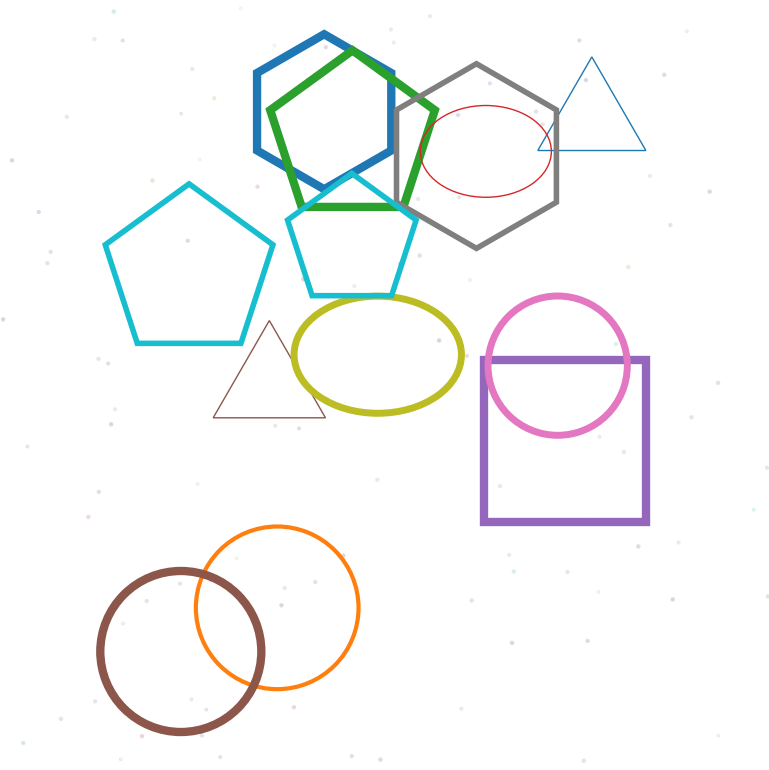[{"shape": "hexagon", "thickness": 3, "radius": 0.5, "center": [0.421, 0.855]}, {"shape": "triangle", "thickness": 0.5, "radius": 0.41, "center": [0.769, 0.845]}, {"shape": "circle", "thickness": 1.5, "radius": 0.53, "center": [0.36, 0.211]}, {"shape": "pentagon", "thickness": 3, "radius": 0.56, "center": [0.458, 0.822]}, {"shape": "oval", "thickness": 0.5, "radius": 0.43, "center": [0.631, 0.803]}, {"shape": "square", "thickness": 3, "radius": 0.53, "center": [0.734, 0.428]}, {"shape": "triangle", "thickness": 0.5, "radius": 0.42, "center": [0.35, 0.499]}, {"shape": "circle", "thickness": 3, "radius": 0.52, "center": [0.235, 0.154]}, {"shape": "circle", "thickness": 2.5, "radius": 0.45, "center": [0.724, 0.525]}, {"shape": "hexagon", "thickness": 2, "radius": 0.6, "center": [0.619, 0.797]}, {"shape": "oval", "thickness": 2.5, "radius": 0.54, "center": [0.491, 0.539]}, {"shape": "pentagon", "thickness": 2, "radius": 0.57, "center": [0.246, 0.647]}, {"shape": "pentagon", "thickness": 2, "radius": 0.44, "center": [0.457, 0.687]}]